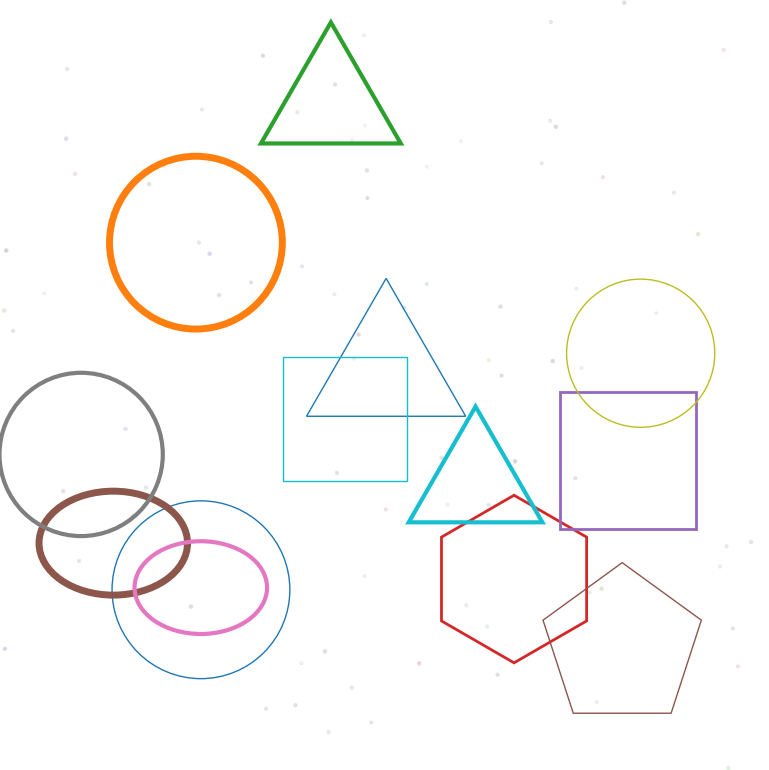[{"shape": "circle", "thickness": 0.5, "radius": 0.58, "center": [0.261, 0.234]}, {"shape": "triangle", "thickness": 0.5, "radius": 0.6, "center": [0.501, 0.519]}, {"shape": "circle", "thickness": 2.5, "radius": 0.56, "center": [0.254, 0.685]}, {"shape": "triangle", "thickness": 1.5, "radius": 0.52, "center": [0.43, 0.866]}, {"shape": "hexagon", "thickness": 1, "radius": 0.54, "center": [0.668, 0.248]}, {"shape": "square", "thickness": 1, "radius": 0.44, "center": [0.815, 0.402]}, {"shape": "oval", "thickness": 2.5, "radius": 0.48, "center": [0.147, 0.295]}, {"shape": "pentagon", "thickness": 0.5, "radius": 0.54, "center": [0.808, 0.161]}, {"shape": "oval", "thickness": 1.5, "radius": 0.43, "center": [0.261, 0.237]}, {"shape": "circle", "thickness": 1.5, "radius": 0.53, "center": [0.105, 0.41]}, {"shape": "circle", "thickness": 0.5, "radius": 0.48, "center": [0.832, 0.541]}, {"shape": "triangle", "thickness": 1.5, "radius": 0.5, "center": [0.618, 0.372]}, {"shape": "square", "thickness": 0.5, "radius": 0.4, "center": [0.449, 0.456]}]